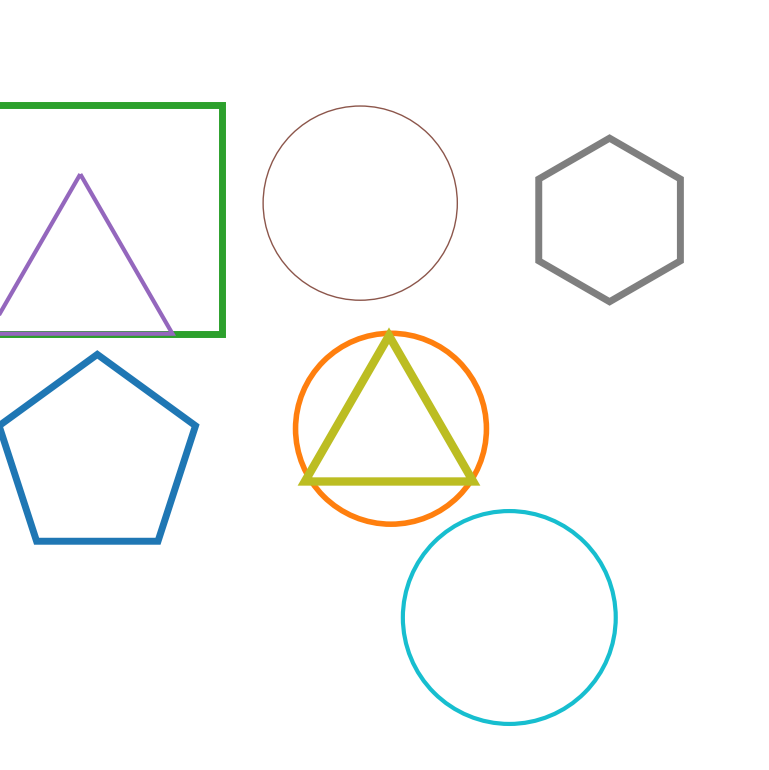[{"shape": "pentagon", "thickness": 2.5, "radius": 0.67, "center": [0.126, 0.406]}, {"shape": "circle", "thickness": 2, "radius": 0.62, "center": [0.508, 0.443]}, {"shape": "square", "thickness": 2.5, "radius": 0.74, "center": [0.14, 0.715]}, {"shape": "triangle", "thickness": 1.5, "radius": 0.69, "center": [0.104, 0.636]}, {"shape": "circle", "thickness": 0.5, "radius": 0.63, "center": [0.468, 0.736]}, {"shape": "hexagon", "thickness": 2.5, "radius": 0.53, "center": [0.792, 0.714]}, {"shape": "triangle", "thickness": 3, "radius": 0.63, "center": [0.505, 0.438]}, {"shape": "circle", "thickness": 1.5, "radius": 0.69, "center": [0.661, 0.198]}]